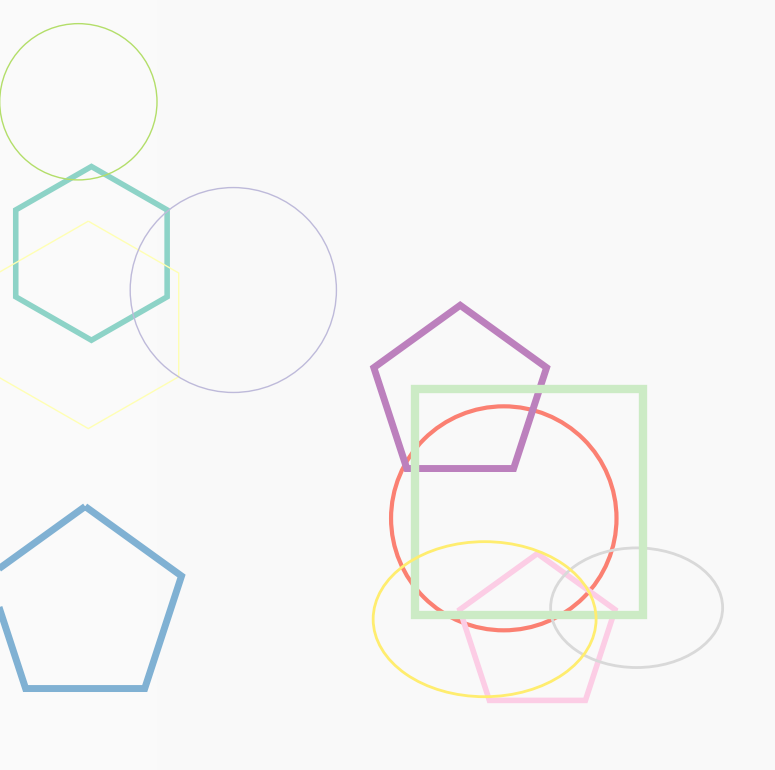[{"shape": "hexagon", "thickness": 2, "radius": 0.56, "center": [0.118, 0.671]}, {"shape": "hexagon", "thickness": 0.5, "radius": 0.67, "center": [0.114, 0.578]}, {"shape": "circle", "thickness": 0.5, "radius": 0.67, "center": [0.301, 0.623]}, {"shape": "circle", "thickness": 1.5, "radius": 0.73, "center": [0.65, 0.327]}, {"shape": "pentagon", "thickness": 2.5, "radius": 0.65, "center": [0.11, 0.212]}, {"shape": "circle", "thickness": 0.5, "radius": 0.51, "center": [0.101, 0.868]}, {"shape": "pentagon", "thickness": 2, "radius": 0.53, "center": [0.693, 0.176]}, {"shape": "oval", "thickness": 1, "radius": 0.55, "center": [0.821, 0.211]}, {"shape": "pentagon", "thickness": 2.5, "radius": 0.59, "center": [0.594, 0.486]}, {"shape": "square", "thickness": 3, "radius": 0.73, "center": [0.683, 0.348]}, {"shape": "oval", "thickness": 1, "radius": 0.72, "center": [0.625, 0.196]}]